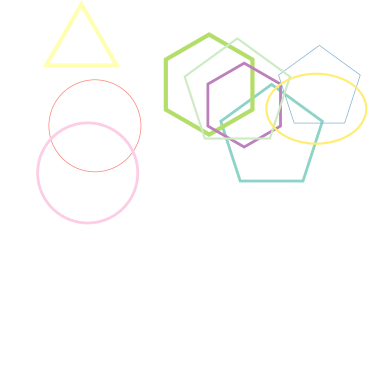[{"shape": "pentagon", "thickness": 2, "radius": 0.69, "center": [0.705, 0.642]}, {"shape": "triangle", "thickness": 3, "radius": 0.53, "center": [0.211, 0.883]}, {"shape": "circle", "thickness": 0.5, "radius": 0.6, "center": [0.247, 0.673]}, {"shape": "pentagon", "thickness": 0.5, "radius": 0.56, "center": [0.83, 0.771]}, {"shape": "hexagon", "thickness": 3, "radius": 0.65, "center": [0.543, 0.78]}, {"shape": "circle", "thickness": 2, "radius": 0.65, "center": [0.228, 0.551]}, {"shape": "hexagon", "thickness": 2, "radius": 0.54, "center": [0.634, 0.727]}, {"shape": "pentagon", "thickness": 1.5, "radius": 0.72, "center": [0.616, 0.756]}, {"shape": "oval", "thickness": 1.5, "radius": 0.65, "center": [0.822, 0.718]}]